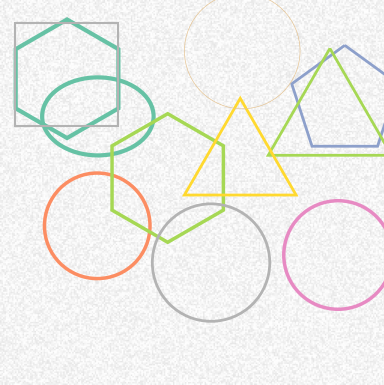[{"shape": "oval", "thickness": 3, "radius": 0.72, "center": [0.254, 0.698]}, {"shape": "hexagon", "thickness": 3, "radius": 0.77, "center": [0.174, 0.795]}, {"shape": "circle", "thickness": 2.5, "radius": 0.69, "center": [0.253, 0.413]}, {"shape": "pentagon", "thickness": 2, "radius": 0.72, "center": [0.896, 0.737]}, {"shape": "circle", "thickness": 2.5, "radius": 0.7, "center": [0.878, 0.338]}, {"shape": "hexagon", "thickness": 2.5, "radius": 0.83, "center": [0.436, 0.538]}, {"shape": "triangle", "thickness": 2, "radius": 0.93, "center": [0.857, 0.689]}, {"shape": "triangle", "thickness": 2, "radius": 0.84, "center": [0.624, 0.577]}, {"shape": "circle", "thickness": 0.5, "radius": 0.75, "center": [0.629, 0.868]}, {"shape": "circle", "thickness": 2, "radius": 0.76, "center": [0.548, 0.318]}, {"shape": "square", "thickness": 1.5, "radius": 0.67, "center": [0.174, 0.806]}]